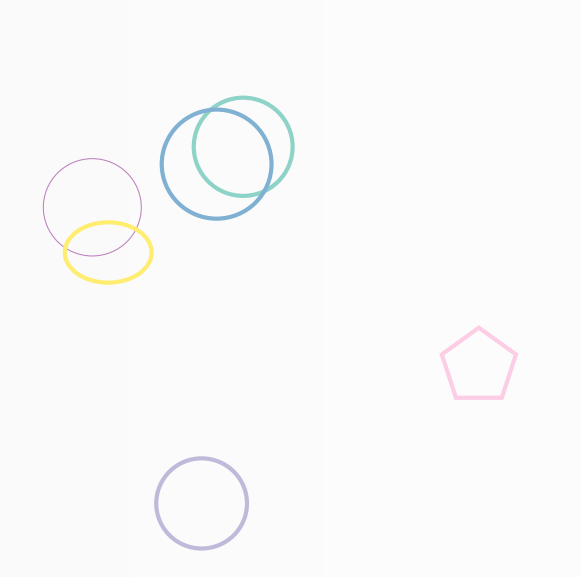[{"shape": "circle", "thickness": 2, "radius": 0.43, "center": [0.418, 0.745]}, {"shape": "circle", "thickness": 2, "radius": 0.39, "center": [0.347, 0.127]}, {"shape": "circle", "thickness": 2, "radius": 0.47, "center": [0.373, 0.715]}, {"shape": "pentagon", "thickness": 2, "radius": 0.34, "center": [0.824, 0.365]}, {"shape": "circle", "thickness": 0.5, "radius": 0.42, "center": [0.159, 0.64]}, {"shape": "oval", "thickness": 2, "radius": 0.37, "center": [0.186, 0.562]}]